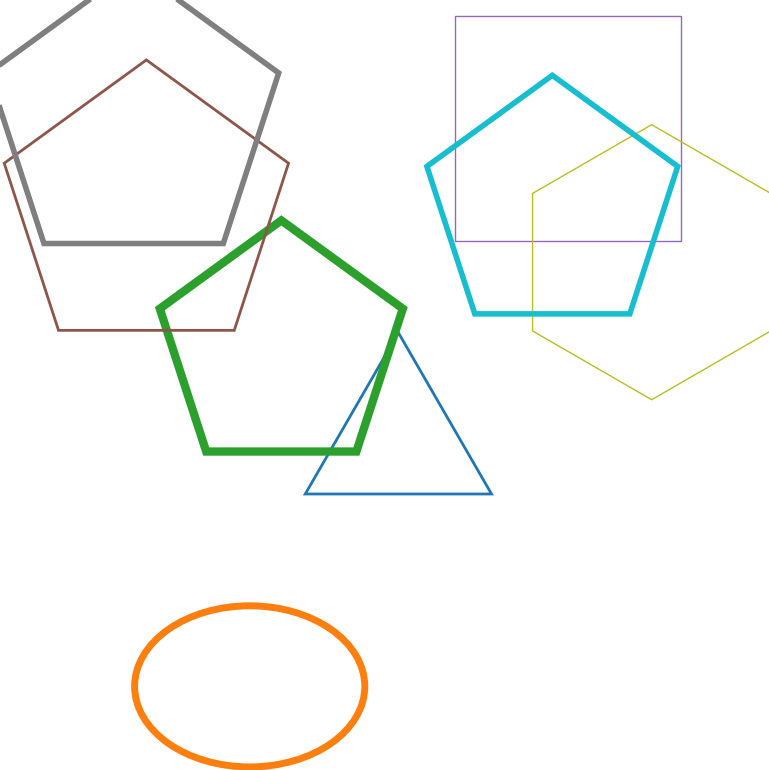[{"shape": "triangle", "thickness": 1, "radius": 0.7, "center": [0.517, 0.428]}, {"shape": "oval", "thickness": 2.5, "radius": 0.75, "center": [0.324, 0.109]}, {"shape": "pentagon", "thickness": 3, "radius": 0.83, "center": [0.365, 0.548]}, {"shape": "square", "thickness": 0.5, "radius": 0.73, "center": [0.738, 0.833]}, {"shape": "pentagon", "thickness": 1, "radius": 0.97, "center": [0.19, 0.728]}, {"shape": "pentagon", "thickness": 2, "radius": 0.99, "center": [0.174, 0.844]}, {"shape": "hexagon", "thickness": 0.5, "radius": 0.89, "center": [0.846, 0.659]}, {"shape": "pentagon", "thickness": 2, "radius": 0.86, "center": [0.717, 0.731]}]